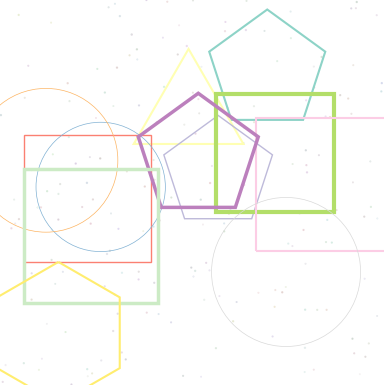[{"shape": "pentagon", "thickness": 1.5, "radius": 0.79, "center": [0.694, 0.817]}, {"shape": "triangle", "thickness": 1.5, "radius": 0.82, "center": [0.49, 0.708]}, {"shape": "pentagon", "thickness": 1, "radius": 0.74, "center": [0.567, 0.552]}, {"shape": "square", "thickness": 1, "radius": 0.82, "center": [0.227, 0.485]}, {"shape": "circle", "thickness": 0.5, "radius": 0.84, "center": [0.262, 0.514]}, {"shape": "circle", "thickness": 0.5, "radius": 0.93, "center": [0.119, 0.584]}, {"shape": "square", "thickness": 3, "radius": 0.77, "center": [0.714, 0.603]}, {"shape": "square", "thickness": 1.5, "radius": 0.86, "center": [0.839, 0.52]}, {"shape": "circle", "thickness": 0.5, "radius": 0.97, "center": [0.743, 0.294]}, {"shape": "pentagon", "thickness": 2.5, "radius": 0.82, "center": [0.515, 0.594]}, {"shape": "square", "thickness": 2.5, "radius": 0.87, "center": [0.237, 0.387]}, {"shape": "hexagon", "thickness": 1.5, "radius": 0.92, "center": [0.152, 0.136]}]